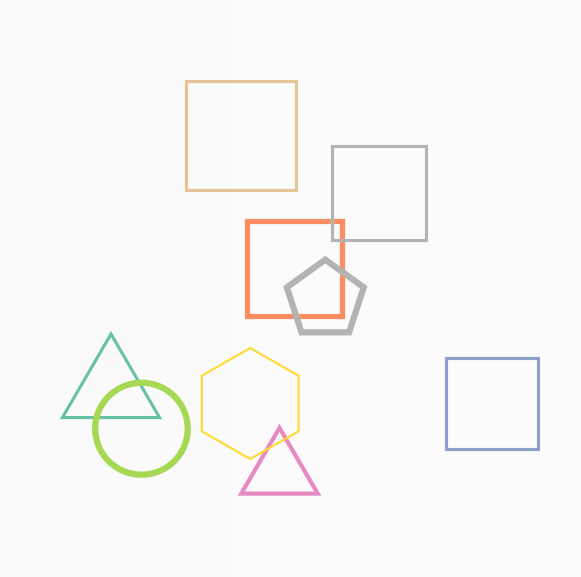[{"shape": "triangle", "thickness": 1.5, "radius": 0.48, "center": [0.191, 0.324]}, {"shape": "square", "thickness": 2.5, "radius": 0.41, "center": [0.506, 0.534]}, {"shape": "square", "thickness": 1.5, "radius": 0.4, "center": [0.846, 0.301]}, {"shape": "triangle", "thickness": 2, "radius": 0.38, "center": [0.481, 0.182]}, {"shape": "circle", "thickness": 3, "radius": 0.4, "center": [0.243, 0.257]}, {"shape": "hexagon", "thickness": 1, "radius": 0.48, "center": [0.43, 0.3]}, {"shape": "square", "thickness": 1.5, "radius": 0.47, "center": [0.414, 0.765]}, {"shape": "square", "thickness": 1.5, "radius": 0.41, "center": [0.652, 0.665]}, {"shape": "pentagon", "thickness": 3, "radius": 0.35, "center": [0.56, 0.48]}]